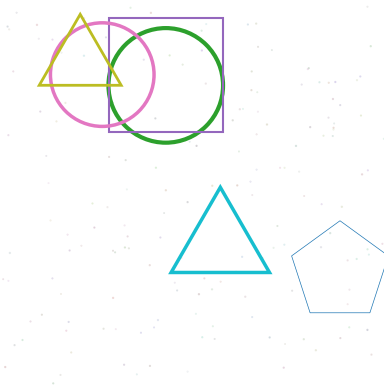[{"shape": "pentagon", "thickness": 0.5, "radius": 0.66, "center": [0.883, 0.294]}, {"shape": "circle", "thickness": 3, "radius": 0.74, "center": [0.431, 0.778]}, {"shape": "square", "thickness": 1.5, "radius": 0.74, "center": [0.431, 0.806]}, {"shape": "circle", "thickness": 2.5, "radius": 0.67, "center": [0.266, 0.806]}, {"shape": "triangle", "thickness": 2, "radius": 0.61, "center": [0.208, 0.84]}, {"shape": "triangle", "thickness": 2.5, "radius": 0.74, "center": [0.572, 0.366]}]